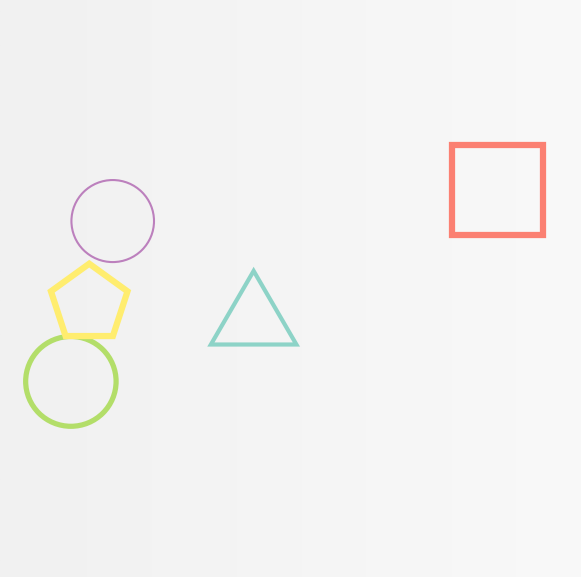[{"shape": "triangle", "thickness": 2, "radius": 0.42, "center": [0.436, 0.445]}, {"shape": "square", "thickness": 3, "radius": 0.39, "center": [0.856, 0.67]}, {"shape": "circle", "thickness": 2.5, "radius": 0.39, "center": [0.122, 0.339]}, {"shape": "circle", "thickness": 1, "radius": 0.36, "center": [0.194, 0.616]}, {"shape": "pentagon", "thickness": 3, "radius": 0.35, "center": [0.154, 0.473]}]